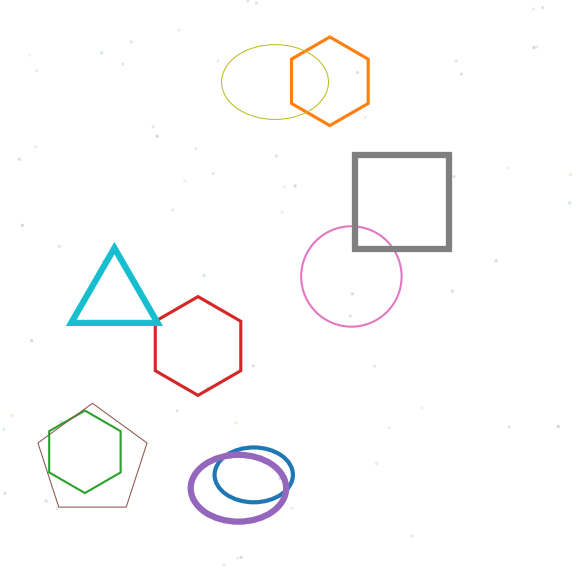[{"shape": "oval", "thickness": 2, "radius": 0.34, "center": [0.439, 0.177]}, {"shape": "hexagon", "thickness": 1.5, "radius": 0.38, "center": [0.571, 0.858]}, {"shape": "hexagon", "thickness": 1, "radius": 0.36, "center": [0.147, 0.217]}, {"shape": "hexagon", "thickness": 1.5, "radius": 0.43, "center": [0.343, 0.4]}, {"shape": "oval", "thickness": 3, "radius": 0.41, "center": [0.413, 0.154]}, {"shape": "pentagon", "thickness": 0.5, "radius": 0.5, "center": [0.16, 0.201]}, {"shape": "circle", "thickness": 1, "radius": 0.43, "center": [0.608, 0.52]}, {"shape": "square", "thickness": 3, "radius": 0.4, "center": [0.696, 0.649]}, {"shape": "oval", "thickness": 0.5, "radius": 0.46, "center": [0.476, 0.857]}, {"shape": "triangle", "thickness": 3, "radius": 0.43, "center": [0.198, 0.483]}]